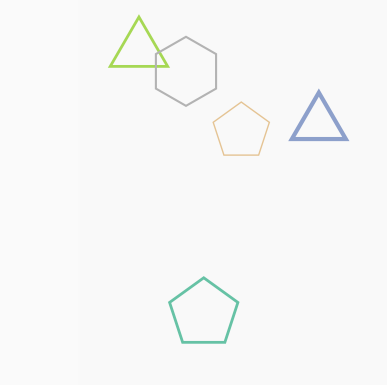[{"shape": "pentagon", "thickness": 2, "radius": 0.46, "center": [0.526, 0.186]}, {"shape": "triangle", "thickness": 3, "radius": 0.4, "center": [0.823, 0.679]}, {"shape": "triangle", "thickness": 2, "radius": 0.43, "center": [0.359, 0.87]}, {"shape": "pentagon", "thickness": 1, "radius": 0.38, "center": [0.623, 0.659]}, {"shape": "hexagon", "thickness": 1.5, "radius": 0.45, "center": [0.48, 0.815]}]